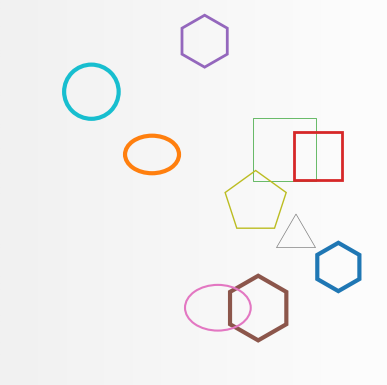[{"shape": "hexagon", "thickness": 3, "radius": 0.31, "center": [0.873, 0.307]}, {"shape": "oval", "thickness": 3, "radius": 0.35, "center": [0.392, 0.599]}, {"shape": "square", "thickness": 0.5, "radius": 0.41, "center": [0.734, 0.612]}, {"shape": "square", "thickness": 2, "radius": 0.31, "center": [0.82, 0.594]}, {"shape": "hexagon", "thickness": 2, "radius": 0.34, "center": [0.528, 0.893]}, {"shape": "hexagon", "thickness": 3, "radius": 0.42, "center": [0.666, 0.2]}, {"shape": "oval", "thickness": 1.5, "radius": 0.42, "center": [0.562, 0.201]}, {"shape": "triangle", "thickness": 0.5, "radius": 0.29, "center": [0.764, 0.386]}, {"shape": "pentagon", "thickness": 1, "radius": 0.41, "center": [0.66, 0.474]}, {"shape": "circle", "thickness": 3, "radius": 0.35, "center": [0.236, 0.762]}]